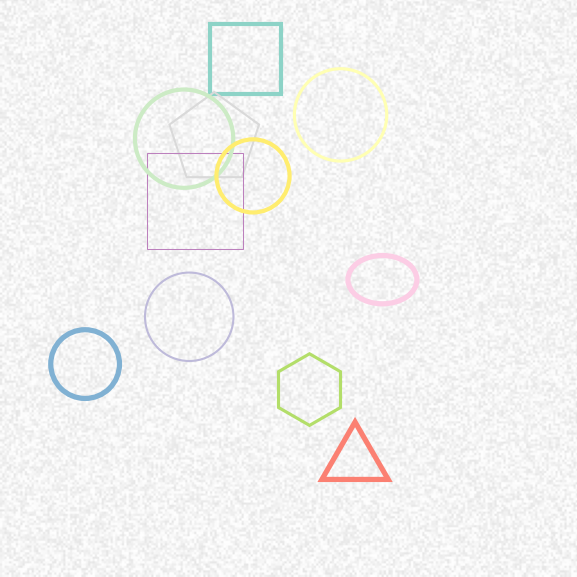[{"shape": "square", "thickness": 2, "radius": 0.31, "center": [0.426, 0.897]}, {"shape": "circle", "thickness": 1.5, "radius": 0.4, "center": [0.59, 0.8]}, {"shape": "circle", "thickness": 1, "radius": 0.38, "center": [0.328, 0.451]}, {"shape": "triangle", "thickness": 2.5, "radius": 0.33, "center": [0.615, 0.202]}, {"shape": "circle", "thickness": 2.5, "radius": 0.3, "center": [0.147, 0.369]}, {"shape": "hexagon", "thickness": 1.5, "radius": 0.31, "center": [0.536, 0.325]}, {"shape": "oval", "thickness": 2.5, "radius": 0.3, "center": [0.662, 0.515]}, {"shape": "pentagon", "thickness": 1, "radius": 0.41, "center": [0.371, 0.758]}, {"shape": "square", "thickness": 0.5, "radius": 0.42, "center": [0.338, 0.651]}, {"shape": "circle", "thickness": 2, "radius": 0.43, "center": [0.319, 0.759]}, {"shape": "circle", "thickness": 2, "radius": 0.32, "center": [0.438, 0.695]}]